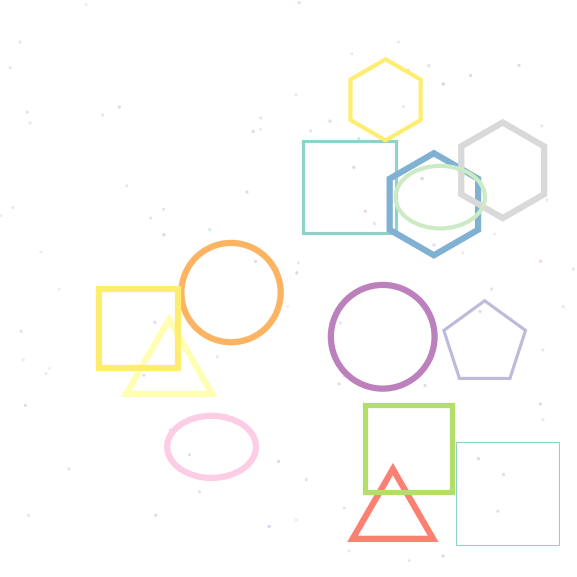[{"shape": "square", "thickness": 1.5, "radius": 0.4, "center": [0.606, 0.675]}, {"shape": "square", "thickness": 0.5, "radius": 0.45, "center": [0.879, 0.144]}, {"shape": "triangle", "thickness": 3, "radius": 0.43, "center": [0.293, 0.36]}, {"shape": "pentagon", "thickness": 1.5, "radius": 0.37, "center": [0.839, 0.404]}, {"shape": "triangle", "thickness": 3, "radius": 0.4, "center": [0.68, 0.106]}, {"shape": "hexagon", "thickness": 3, "radius": 0.44, "center": [0.751, 0.645]}, {"shape": "circle", "thickness": 3, "radius": 0.43, "center": [0.4, 0.492]}, {"shape": "square", "thickness": 2.5, "radius": 0.38, "center": [0.708, 0.223]}, {"shape": "oval", "thickness": 3, "radius": 0.38, "center": [0.366, 0.225]}, {"shape": "hexagon", "thickness": 3, "radius": 0.41, "center": [0.87, 0.704]}, {"shape": "circle", "thickness": 3, "radius": 0.45, "center": [0.663, 0.416]}, {"shape": "oval", "thickness": 2, "radius": 0.39, "center": [0.762, 0.658]}, {"shape": "hexagon", "thickness": 2, "radius": 0.35, "center": [0.668, 0.826]}, {"shape": "square", "thickness": 3, "radius": 0.34, "center": [0.24, 0.43]}]